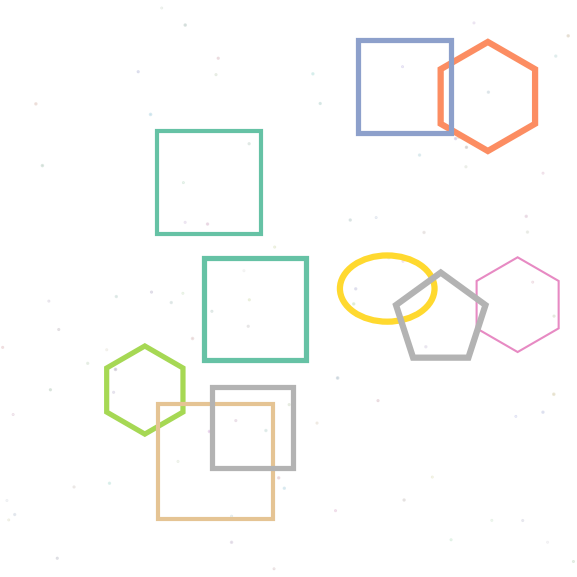[{"shape": "square", "thickness": 2, "radius": 0.45, "center": [0.362, 0.683]}, {"shape": "square", "thickness": 2.5, "radius": 0.44, "center": [0.441, 0.464]}, {"shape": "hexagon", "thickness": 3, "radius": 0.47, "center": [0.845, 0.832]}, {"shape": "square", "thickness": 2.5, "radius": 0.4, "center": [0.701, 0.849]}, {"shape": "hexagon", "thickness": 1, "radius": 0.41, "center": [0.896, 0.472]}, {"shape": "hexagon", "thickness": 2.5, "radius": 0.38, "center": [0.251, 0.324]}, {"shape": "oval", "thickness": 3, "radius": 0.41, "center": [0.671, 0.499]}, {"shape": "square", "thickness": 2, "radius": 0.5, "center": [0.373, 0.201]}, {"shape": "pentagon", "thickness": 3, "radius": 0.41, "center": [0.763, 0.446]}, {"shape": "square", "thickness": 2.5, "radius": 0.35, "center": [0.437, 0.259]}]